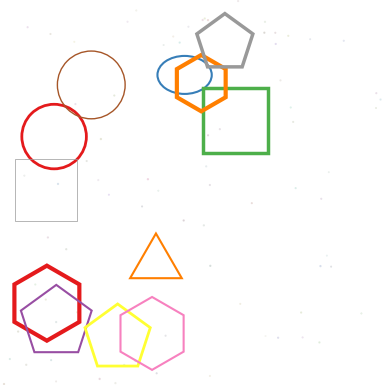[{"shape": "circle", "thickness": 2, "radius": 0.42, "center": [0.141, 0.645]}, {"shape": "hexagon", "thickness": 3, "radius": 0.49, "center": [0.122, 0.213]}, {"shape": "oval", "thickness": 1.5, "radius": 0.35, "center": [0.479, 0.805]}, {"shape": "square", "thickness": 2.5, "radius": 0.42, "center": [0.612, 0.687]}, {"shape": "pentagon", "thickness": 1.5, "radius": 0.48, "center": [0.146, 0.163]}, {"shape": "hexagon", "thickness": 3, "radius": 0.37, "center": [0.523, 0.784]}, {"shape": "triangle", "thickness": 1.5, "radius": 0.39, "center": [0.405, 0.316]}, {"shape": "pentagon", "thickness": 2, "radius": 0.45, "center": [0.306, 0.121]}, {"shape": "circle", "thickness": 1, "radius": 0.44, "center": [0.237, 0.779]}, {"shape": "hexagon", "thickness": 1.5, "radius": 0.47, "center": [0.395, 0.134]}, {"shape": "pentagon", "thickness": 2.5, "radius": 0.38, "center": [0.584, 0.888]}, {"shape": "square", "thickness": 0.5, "radius": 0.4, "center": [0.119, 0.507]}]